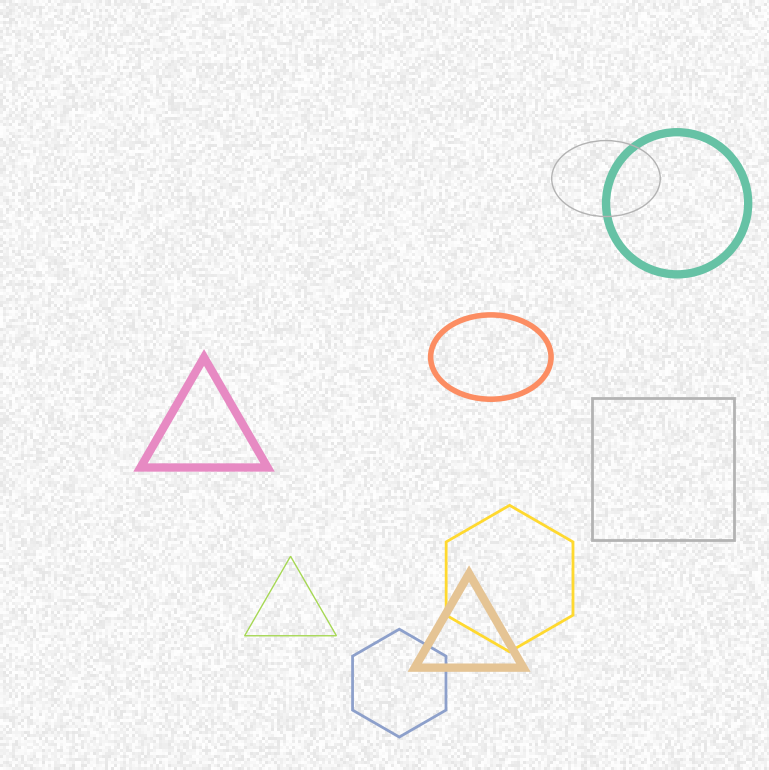[{"shape": "circle", "thickness": 3, "radius": 0.46, "center": [0.879, 0.736]}, {"shape": "oval", "thickness": 2, "radius": 0.39, "center": [0.637, 0.536]}, {"shape": "hexagon", "thickness": 1, "radius": 0.35, "center": [0.519, 0.113]}, {"shape": "triangle", "thickness": 3, "radius": 0.48, "center": [0.265, 0.441]}, {"shape": "triangle", "thickness": 0.5, "radius": 0.34, "center": [0.377, 0.209]}, {"shape": "hexagon", "thickness": 1, "radius": 0.48, "center": [0.662, 0.249]}, {"shape": "triangle", "thickness": 3, "radius": 0.41, "center": [0.609, 0.174]}, {"shape": "oval", "thickness": 0.5, "radius": 0.35, "center": [0.787, 0.768]}, {"shape": "square", "thickness": 1, "radius": 0.46, "center": [0.861, 0.391]}]